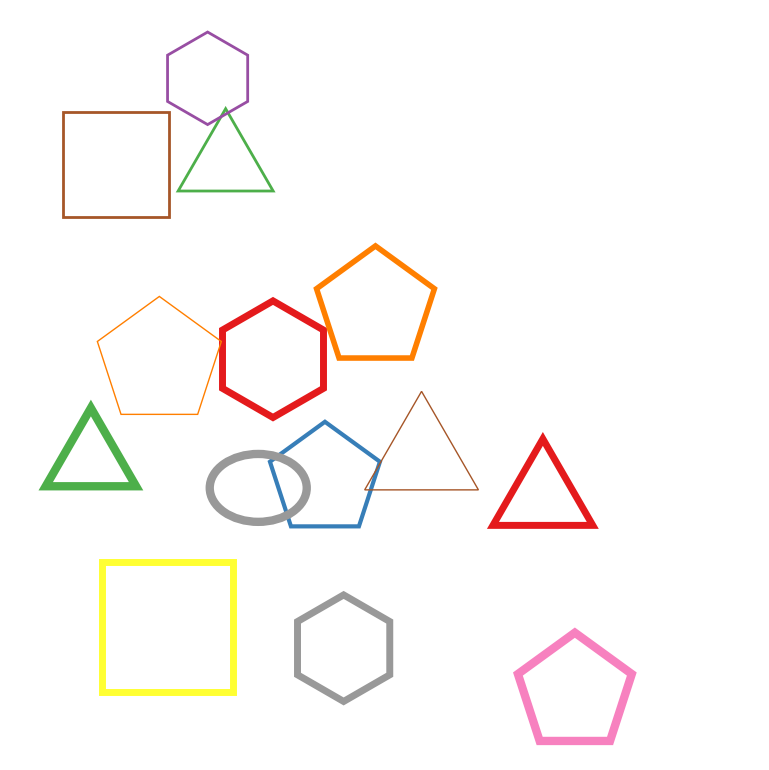[{"shape": "hexagon", "thickness": 2.5, "radius": 0.38, "center": [0.355, 0.534]}, {"shape": "triangle", "thickness": 2.5, "radius": 0.37, "center": [0.705, 0.355]}, {"shape": "pentagon", "thickness": 1.5, "radius": 0.38, "center": [0.422, 0.377]}, {"shape": "triangle", "thickness": 3, "radius": 0.34, "center": [0.118, 0.402]}, {"shape": "triangle", "thickness": 1, "radius": 0.36, "center": [0.293, 0.788]}, {"shape": "hexagon", "thickness": 1, "radius": 0.3, "center": [0.27, 0.898]}, {"shape": "pentagon", "thickness": 0.5, "radius": 0.42, "center": [0.207, 0.53]}, {"shape": "pentagon", "thickness": 2, "radius": 0.4, "center": [0.488, 0.6]}, {"shape": "square", "thickness": 2.5, "radius": 0.42, "center": [0.218, 0.186]}, {"shape": "triangle", "thickness": 0.5, "radius": 0.43, "center": [0.547, 0.406]}, {"shape": "square", "thickness": 1, "radius": 0.34, "center": [0.151, 0.786]}, {"shape": "pentagon", "thickness": 3, "radius": 0.39, "center": [0.747, 0.101]}, {"shape": "oval", "thickness": 3, "radius": 0.31, "center": [0.335, 0.366]}, {"shape": "hexagon", "thickness": 2.5, "radius": 0.35, "center": [0.446, 0.158]}]